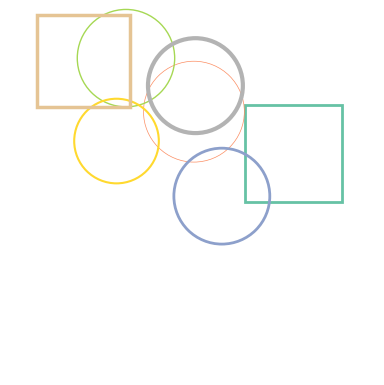[{"shape": "square", "thickness": 2, "radius": 0.63, "center": [0.763, 0.601]}, {"shape": "circle", "thickness": 0.5, "radius": 0.65, "center": [0.504, 0.71]}, {"shape": "circle", "thickness": 2, "radius": 0.62, "center": [0.576, 0.491]}, {"shape": "circle", "thickness": 1, "radius": 0.63, "center": [0.327, 0.849]}, {"shape": "circle", "thickness": 1.5, "radius": 0.55, "center": [0.303, 0.634]}, {"shape": "square", "thickness": 2.5, "radius": 0.6, "center": [0.217, 0.841]}, {"shape": "circle", "thickness": 3, "radius": 0.62, "center": [0.508, 0.778]}]